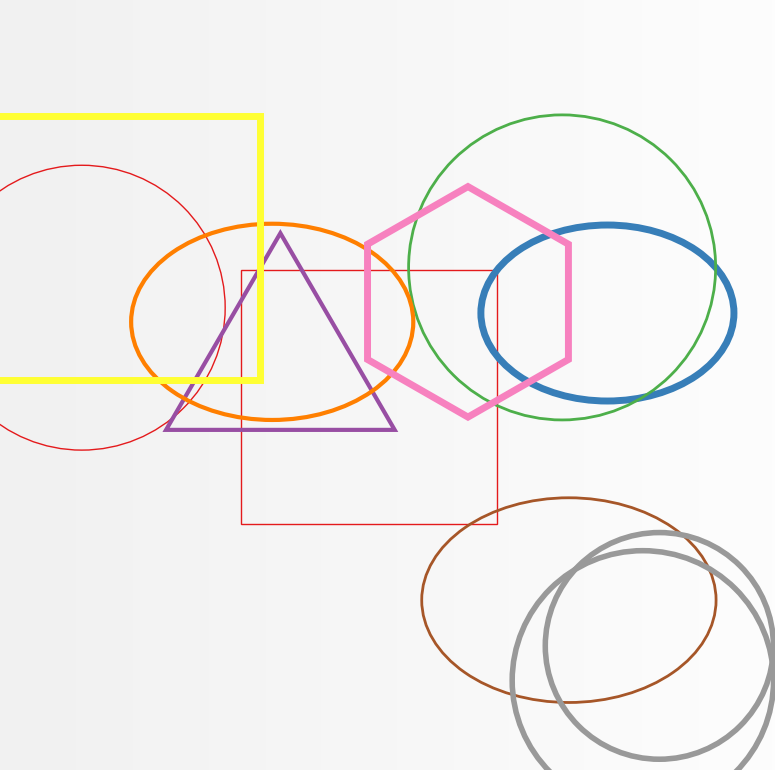[{"shape": "circle", "thickness": 0.5, "radius": 0.92, "center": [0.106, 0.6]}, {"shape": "square", "thickness": 0.5, "radius": 0.82, "center": [0.476, 0.485]}, {"shape": "oval", "thickness": 2.5, "radius": 0.82, "center": [0.784, 0.593]}, {"shape": "circle", "thickness": 1, "radius": 0.99, "center": [0.725, 0.653]}, {"shape": "triangle", "thickness": 1.5, "radius": 0.85, "center": [0.362, 0.527]}, {"shape": "oval", "thickness": 1.5, "radius": 0.91, "center": [0.351, 0.582]}, {"shape": "square", "thickness": 2.5, "radius": 0.86, "center": [0.164, 0.678]}, {"shape": "oval", "thickness": 1, "radius": 0.95, "center": [0.734, 0.221]}, {"shape": "hexagon", "thickness": 2.5, "radius": 0.75, "center": [0.604, 0.608]}, {"shape": "circle", "thickness": 2, "radius": 0.74, "center": [0.851, 0.161]}, {"shape": "circle", "thickness": 2, "radius": 0.84, "center": [0.83, 0.116]}]